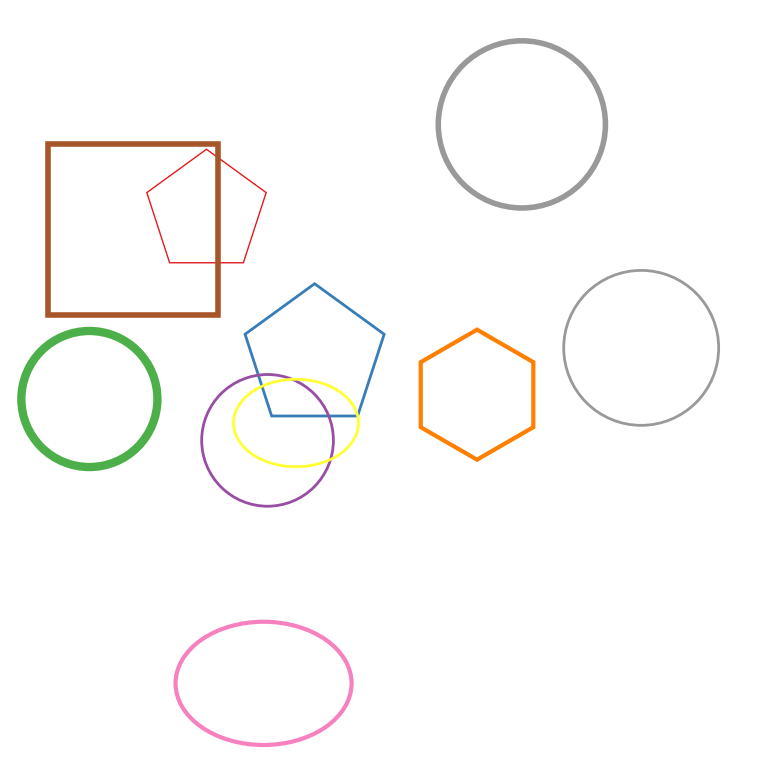[{"shape": "pentagon", "thickness": 0.5, "radius": 0.41, "center": [0.268, 0.725]}, {"shape": "pentagon", "thickness": 1, "radius": 0.47, "center": [0.409, 0.537]}, {"shape": "circle", "thickness": 3, "radius": 0.44, "center": [0.116, 0.482]}, {"shape": "circle", "thickness": 1, "radius": 0.43, "center": [0.347, 0.428]}, {"shape": "hexagon", "thickness": 1.5, "radius": 0.42, "center": [0.62, 0.487]}, {"shape": "oval", "thickness": 1, "radius": 0.41, "center": [0.384, 0.451]}, {"shape": "square", "thickness": 2, "radius": 0.55, "center": [0.172, 0.702]}, {"shape": "oval", "thickness": 1.5, "radius": 0.57, "center": [0.342, 0.113]}, {"shape": "circle", "thickness": 1, "radius": 0.5, "center": [0.833, 0.548]}, {"shape": "circle", "thickness": 2, "radius": 0.54, "center": [0.678, 0.838]}]